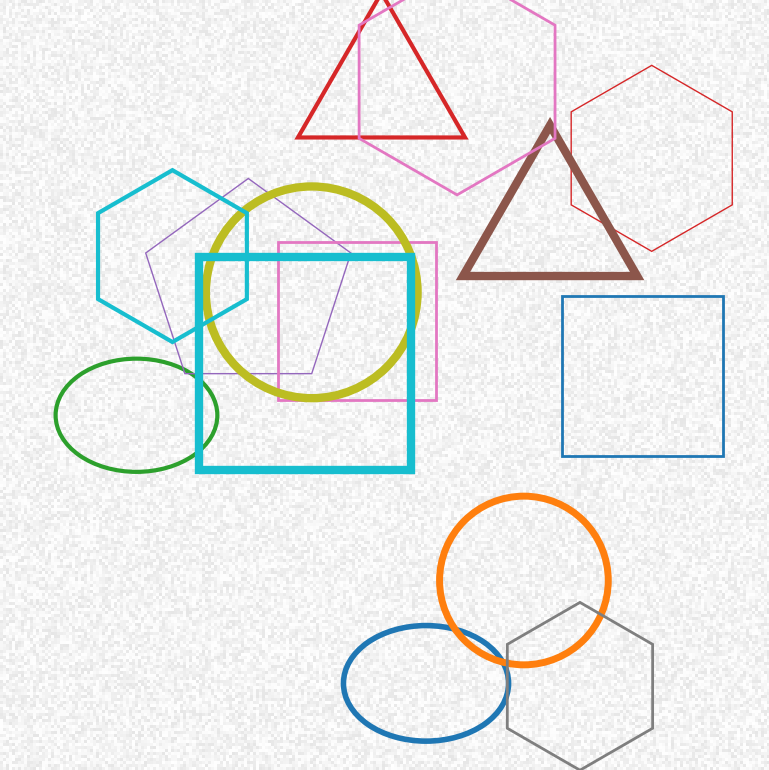[{"shape": "square", "thickness": 1, "radius": 0.52, "center": [0.834, 0.512]}, {"shape": "oval", "thickness": 2, "radius": 0.54, "center": [0.553, 0.113]}, {"shape": "circle", "thickness": 2.5, "radius": 0.55, "center": [0.68, 0.246]}, {"shape": "oval", "thickness": 1.5, "radius": 0.53, "center": [0.177, 0.461]}, {"shape": "triangle", "thickness": 1.5, "radius": 0.63, "center": [0.495, 0.884]}, {"shape": "hexagon", "thickness": 0.5, "radius": 0.6, "center": [0.846, 0.794]}, {"shape": "pentagon", "thickness": 0.5, "radius": 0.7, "center": [0.322, 0.628]}, {"shape": "triangle", "thickness": 3, "radius": 0.65, "center": [0.714, 0.707]}, {"shape": "square", "thickness": 1, "radius": 0.51, "center": [0.463, 0.583]}, {"shape": "hexagon", "thickness": 1, "radius": 0.73, "center": [0.594, 0.894]}, {"shape": "hexagon", "thickness": 1, "radius": 0.54, "center": [0.753, 0.109]}, {"shape": "circle", "thickness": 3, "radius": 0.69, "center": [0.405, 0.62]}, {"shape": "hexagon", "thickness": 1.5, "radius": 0.56, "center": [0.224, 0.667]}, {"shape": "square", "thickness": 3, "radius": 0.69, "center": [0.396, 0.528]}]